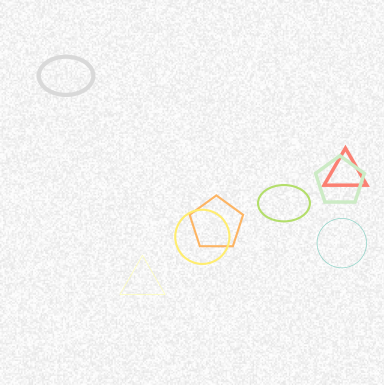[{"shape": "circle", "thickness": 0.5, "radius": 0.32, "center": [0.888, 0.369]}, {"shape": "triangle", "thickness": 0.5, "radius": 0.34, "center": [0.37, 0.269]}, {"shape": "triangle", "thickness": 2.5, "radius": 0.32, "center": [0.897, 0.551]}, {"shape": "pentagon", "thickness": 1.5, "radius": 0.36, "center": [0.562, 0.419]}, {"shape": "oval", "thickness": 1.5, "radius": 0.34, "center": [0.738, 0.472]}, {"shape": "oval", "thickness": 3, "radius": 0.35, "center": [0.172, 0.803]}, {"shape": "pentagon", "thickness": 2.5, "radius": 0.33, "center": [0.883, 0.529]}, {"shape": "circle", "thickness": 1.5, "radius": 0.35, "center": [0.526, 0.385]}]